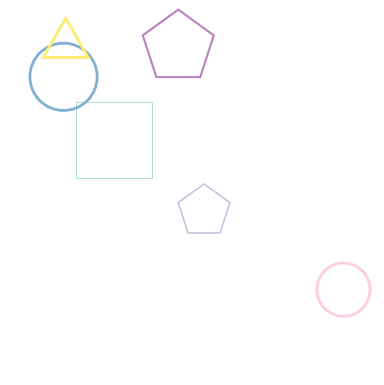[{"shape": "square", "thickness": 0.5, "radius": 0.49, "center": [0.297, 0.636]}, {"shape": "pentagon", "thickness": 1, "radius": 0.35, "center": [0.53, 0.452]}, {"shape": "circle", "thickness": 2, "radius": 0.44, "center": [0.165, 0.8]}, {"shape": "circle", "thickness": 2, "radius": 0.35, "center": [0.892, 0.248]}, {"shape": "pentagon", "thickness": 1.5, "radius": 0.48, "center": [0.463, 0.878]}, {"shape": "triangle", "thickness": 2, "radius": 0.34, "center": [0.171, 0.885]}]